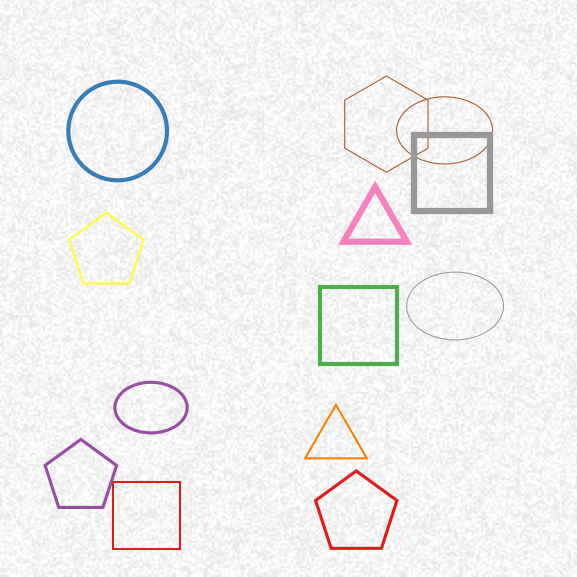[{"shape": "square", "thickness": 1, "radius": 0.29, "center": [0.254, 0.107]}, {"shape": "pentagon", "thickness": 1.5, "radius": 0.37, "center": [0.617, 0.11]}, {"shape": "circle", "thickness": 2, "radius": 0.43, "center": [0.204, 0.772]}, {"shape": "square", "thickness": 2, "radius": 0.33, "center": [0.621, 0.435]}, {"shape": "pentagon", "thickness": 1.5, "radius": 0.33, "center": [0.14, 0.173]}, {"shape": "oval", "thickness": 1.5, "radius": 0.31, "center": [0.262, 0.293]}, {"shape": "triangle", "thickness": 1, "radius": 0.31, "center": [0.582, 0.236]}, {"shape": "pentagon", "thickness": 1, "radius": 0.34, "center": [0.184, 0.563]}, {"shape": "oval", "thickness": 0.5, "radius": 0.42, "center": [0.77, 0.773]}, {"shape": "hexagon", "thickness": 0.5, "radius": 0.42, "center": [0.669, 0.784]}, {"shape": "triangle", "thickness": 3, "radius": 0.32, "center": [0.65, 0.612]}, {"shape": "square", "thickness": 3, "radius": 0.33, "center": [0.782, 0.699]}, {"shape": "oval", "thickness": 0.5, "radius": 0.42, "center": [0.788, 0.469]}]